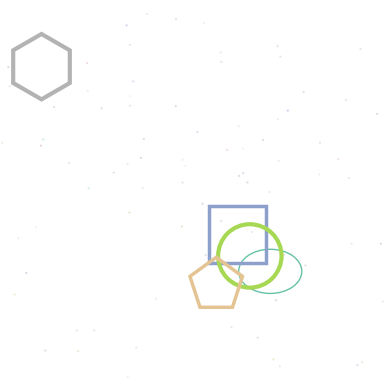[{"shape": "oval", "thickness": 1, "radius": 0.41, "center": [0.702, 0.295]}, {"shape": "square", "thickness": 2.5, "radius": 0.37, "center": [0.616, 0.391]}, {"shape": "circle", "thickness": 3, "radius": 0.41, "center": [0.649, 0.335]}, {"shape": "pentagon", "thickness": 2.5, "radius": 0.36, "center": [0.562, 0.26]}, {"shape": "hexagon", "thickness": 3, "radius": 0.42, "center": [0.108, 0.827]}]